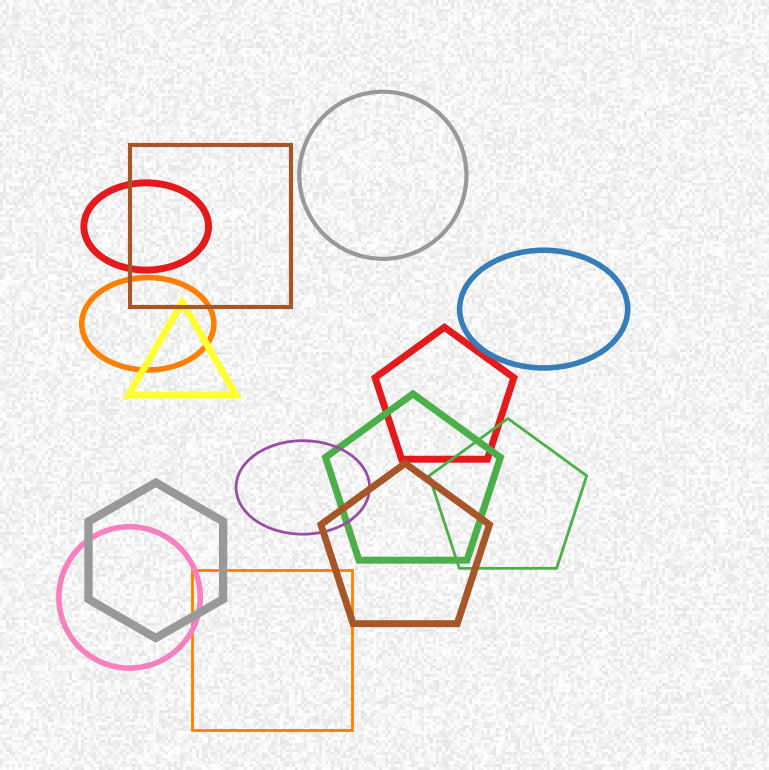[{"shape": "pentagon", "thickness": 2.5, "radius": 0.47, "center": [0.577, 0.48]}, {"shape": "oval", "thickness": 2.5, "radius": 0.4, "center": [0.19, 0.706]}, {"shape": "oval", "thickness": 2, "radius": 0.55, "center": [0.706, 0.599]}, {"shape": "pentagon", "thickness": 2.5, "radius": 0.6, "center": [0.536, 0.369]}, {"shape": "pentagon", "thickness": 1, "radius": 0.54, "center": [0.66, 0.349]}, {"shape": "oval", "thickness": 1, "radius": 0.43, "center": [0.393, 0.367]}, {"shape": "oval", "thickness": 2, "radius": 0.43, "center": [0.192, 0.58]}, {"shape": "square", "thickness": 1, "radius": 0.52, "center": [0.353, 0.156]}, {"shape": "triangle", "thickness": 2.5, "radius": 0.4, "center": [0.237, 0.527]}, {"shape": "square", "thickness": 1.5, "radius": 0.52, "center": [0.273, 0.707]}, {"shape": "pentagon", "thickness": 2.5, "radius": 0.58, "center": [0.526, 0.283]}, {"shape": "circle", "thickness": 2, "radius": 0.46, "center": [0.168, 0.224]}, {"shape": "hexagon", "thickness": 3, "radius": 0.5, "center": [0.202, 0.272]}, {"shape": "circle", "thickness": 1.5, "radius": 0.54, "center": [0.497, 0.772]}]